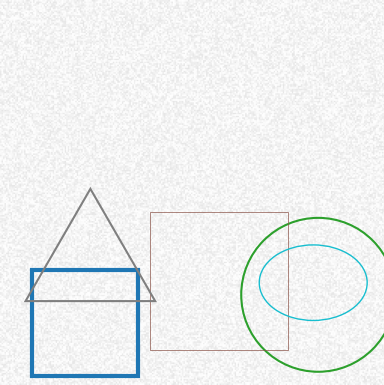[{"shape": "square", "thickness": 3, "radius": 0.69, "center": [0.22, 0.162]}, {"shape": "circle", "thickness": 1.5, "radius": 1.0, "center": [0.826, 0.234]}, {"shape": "square", "thickness": 0.5, "radius": 0.89, "center": [0.57, 0.27]}, {"shape": "triangle", "thickness": 1.5, "radius": 0.97, "center": [0.235, 0.315]}, {"shape": "oval", "thickness": 1, "radius": 0.7, "center": [0.814, 0.266]}]